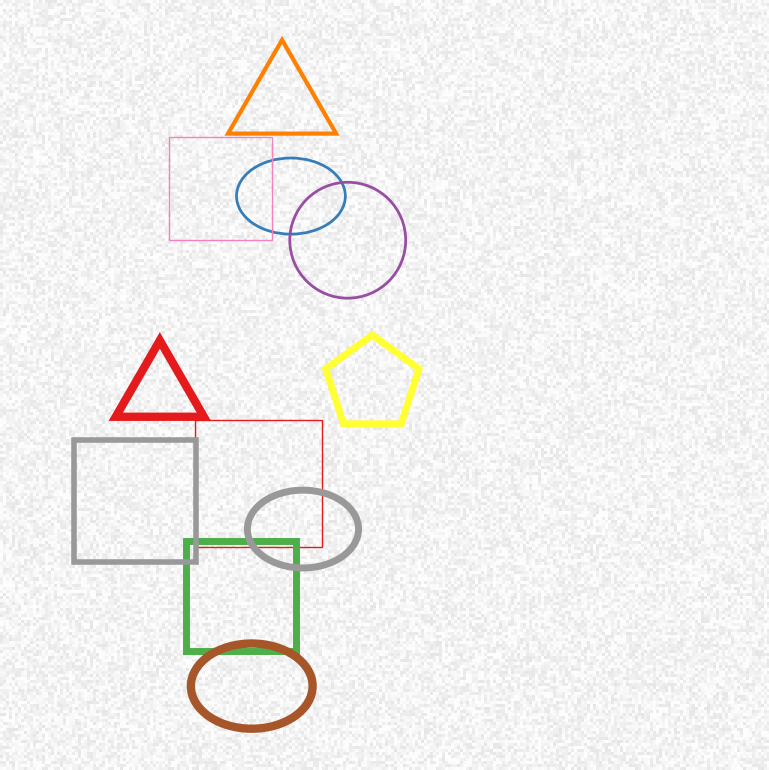[{"shape": "triangle", "thickness": 3, "radius": 0.33, "center": [0.208, 0.492]}, {"shape": "square", "thickness": 0.5, "radius": 0.41, "center": [0.336, 0.372]}, {"shape": "oval", "thickness": 1, "radius": 0.35, "center": [0.378, 0.745]}, {"shape": "square", "thickness": 2.5, "radius": 0.36, "center": [0.313, 0.226]}, {"shape": "circle", "thickness": 1, "radius": 0.38, "center": [0.452, 0.688]}, {"shape": "triangle", "thickness": 1.5, "radius": 0.41, "center": [0.366, 0.867]}, {"shape": "pentagon", "thickness": 2.5, "radius": 0.32, "center": [0.484, 0.501]}, {"shape": "oval", "thickness": 3, "radius": 0.4, "center": [0.327, 0.109]}, {"shape": "square", "thickness": 0.5, "radius": 0.34, "center": [0.286, 0.756]}, {"shape": "square", "thickness": 2, "radius": 0.4, "center": [0.175, 0.349]}, {"shape": "oval", "thickness": 2.5, "radius": 0.36, "center": [0.393, 0.313]}]